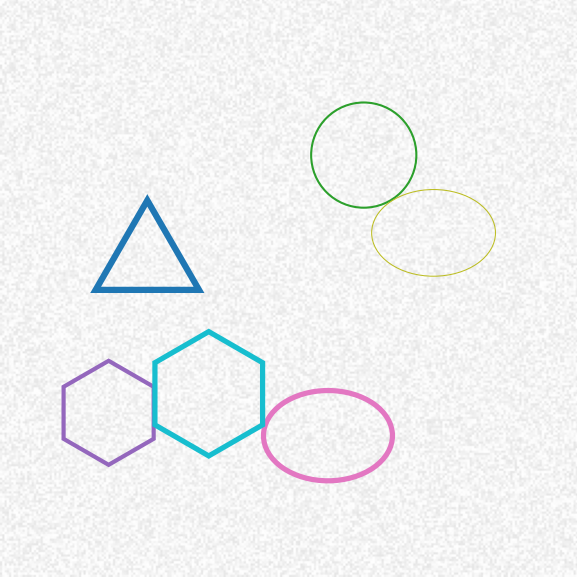[{"shape": "triangle", "thickness": 3, "radius": 0.52, "center": [0.255, 0.549]}, {"shape": "circle", "thickness": 1, "radius": 0.46, "center": [0.63, 0.731]}, {"shape": "hexagon", "thickness": 2, "radius": 0.45, "center": [0.188, 0.284]}, {"shape": "oval", "thickness": 2.5, "radius": 0.56, "center": [0.568, 0.245]}, {"shape": "oval", "thickness": 0.5, "radius": 0.54, "center": [0.751, 0.596]}, {"shape": "hexagon", "thickness": 2.5, "radius": 0.54, "center": [0.361, 0.317]}]